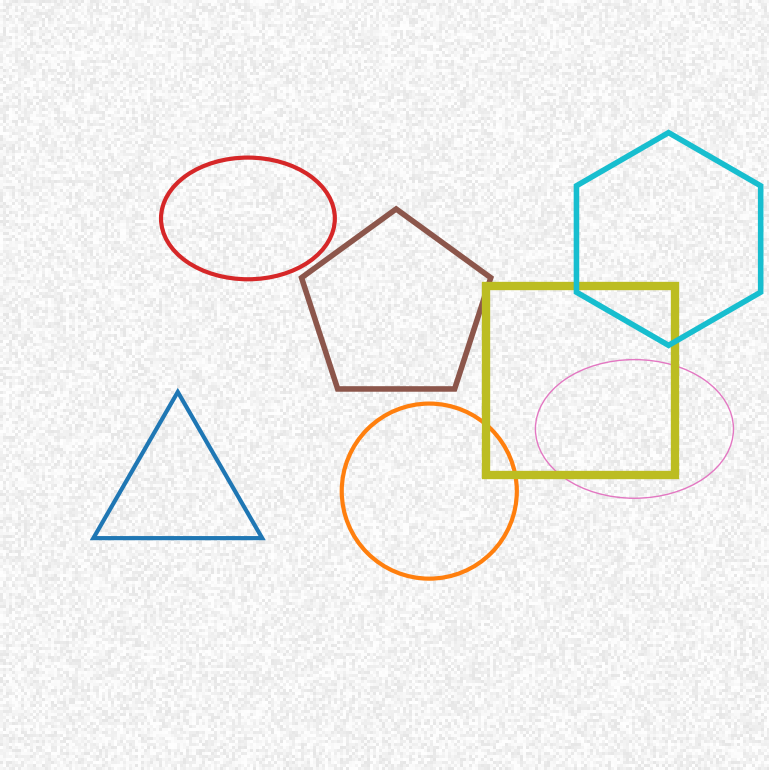[{"shape": "triangle", "thickness": 1.5, "radius": 0.63, "center": [0.231, 0.364]}, {"shape": "circle", "thickness": 1.5, "radius": 0.57, "center": [0.558, 0.362]}, {"shape": "oval", "thickness": 1.5, "radius": 0.56, "center": [0.322, 0.716]}, {"shape": "pentagon", "thickness": 2, "radius": 0.65, "center": [0.514, 0.599]}, {"shape": "oval", "thickness": 0.5, "radius": 0.64, "center": [0.824, 0.443]}, {"shape": "square", "thickness": 3, "radius": 0.61, "center": [0.754, 0.506]}, {"shape": "hexagon", "thickness": 2, "radius": 0.69, "center": [0.868, 0.69]}]